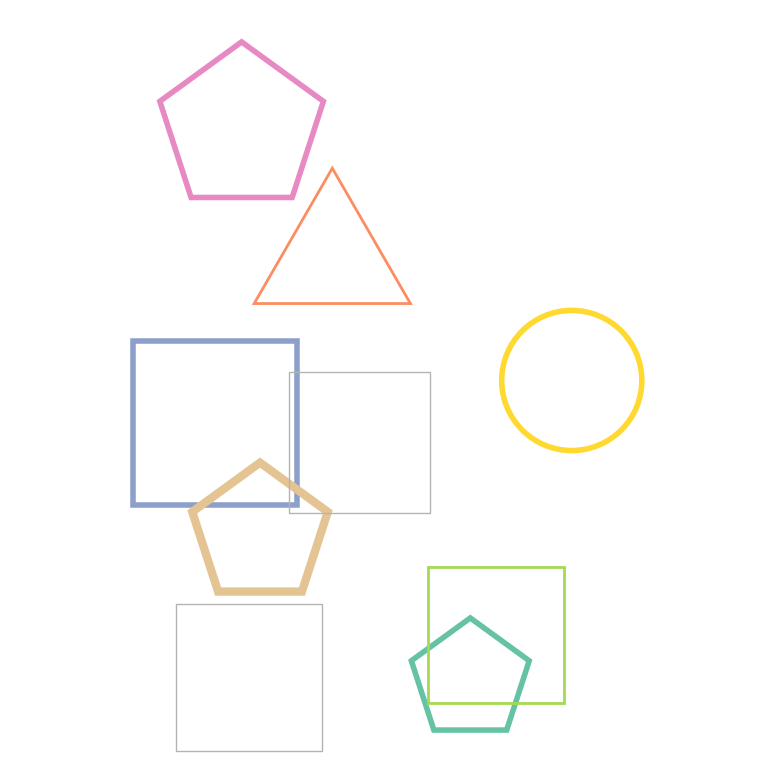[{"shape": "pentagon", "thickness": 2, "radius": 0.4, "center": [0.611, 0.117]}, {"shape": "triangle", "thickness": 1, "radius": 0.59, "center": [0.432, 0.664]}, {"shape": "square", "thickness": 2, "radius": 0.53, "center": [0.279, 0.451]}, {"shape": "pentagon", "thickness": 2, "radius": 0.56, "center": [0.314, 0.834]}, {"shape": "square", "thickness": 1, "radius": 0.44, "center": [0.644, 0.176]}, {"shape": "circle", "thickness": 2, "radius": 0.46, "center": [0.743, 0.506]}, {"shape": "pentagon", "thickness": 3, "radius": 0.46, "center": [0.338, 0.307]}, {"shape": "square", "thickness": 0.5, "radius": 0.48, "center": [0.323, 0.12]}, {"shape": "square", "thickness": 0.5, "radius": 0.46, "center": [0.467, 0.426]}]